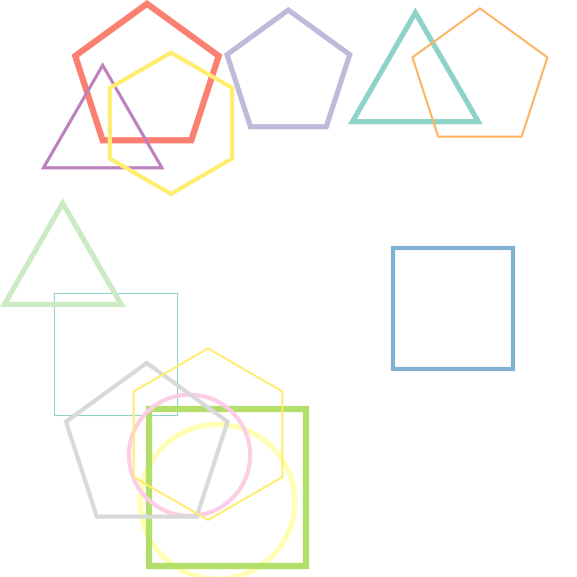[{"shape": "square", "thickness": 0.5, "radius": 0.53, "center": [0.201, 0.386]}, {"shape": "triangle", "thickness": 2.5, "radius": 0.63, "center": [0.719, 0.851]}, {"shape": "circle", "thickness": 2.5, "radius": 0.67, "center": [0.377, 0.13]}, {"shape": "pentagon", "thickness": 2.5, "radius": 0.56, "center": [0.499, 0.87]}, {"shape": "pentagon", "thickness": 3, "radius": 0.65, "center": [0.255, 0.862]}, {"shape": "square", "thickness": 2, "radius": 0.52, "center": [0.784, 0.465]}, {"shape": "pentagon", "thickness": 1, "radius": 0.61, "center": [0.831, 0.862]}, {"shape": "square", "thickness": 3, "radius": 0.68, "center": [0.394, 0.155]}, {"shape": "circle", "thickness": 2, "radius": 0.52, "center": [0.328, 0.211]}, {"shape": "pentagon", "thickness": 2, "radius": 0.74, "center": [0.254, 0.224]}, {"shape": "triangle", "thickness": 1.5, "radius": 0.59, "center": [0.178, 0.768]}, {"shape": "triangle", "thickness": 2.5, "radius": 0.58, "center": [0.109, 0.531]}, {"shape": "hexagon", "thickness": 1, "radius": 0.74, "center": [0.36, 0.247]}, {"shape": "hexagon", "thickness": 2, "radius": 0.61, "center": [0.296, 0.786]}]